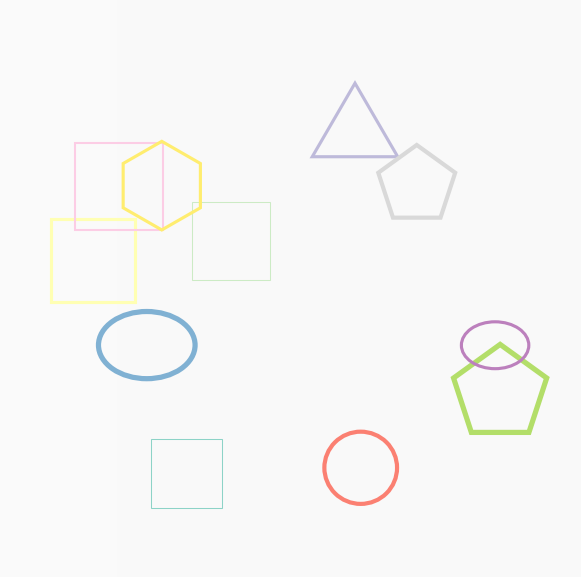[{"shape": "square", "thickness": 0.5, "radius": 0.3, "center": [0.321, 0.179]}, {"shape": "square", "thickness": 1.5, "radius": 0.36, "center": [0.16, 0.547]}, {"shape": "triangle", "thickness": 1.5, "radius": 0.42, "center": [0.611, 0.77]}, {"shape": "circle", "thickness": 2, "radius": 0.31, "center": [0.621, 0.189]}, {"shape": "oval", "thickness": 2.5, "radius": 0.42, "center": [0.253, 0.402]}, {"shape": "pentagon", "thickness": 2.5, "radius": 0.42, "center": [0.86, 0.319]}, {"shape": "square", "thickness": 1, "radius": 0.38, "center": [0.205, 0.676]}, {"shape": "pentagon", "thickness": 2, "radius": 0.35, "center": [0.717, 0.679]}, {"shape": "oval", "thickness": 1.5, "radius": 0.29, "center": [0.852, 0.401]}, {"shape": "square", "thickness": 0.5, "radius": 0.34, "center": [0.397, 0.582]}, {"shape": "hexagon", "thickness": 1.5, "radius": 0.38, "center": [0.278, 0.678]}]